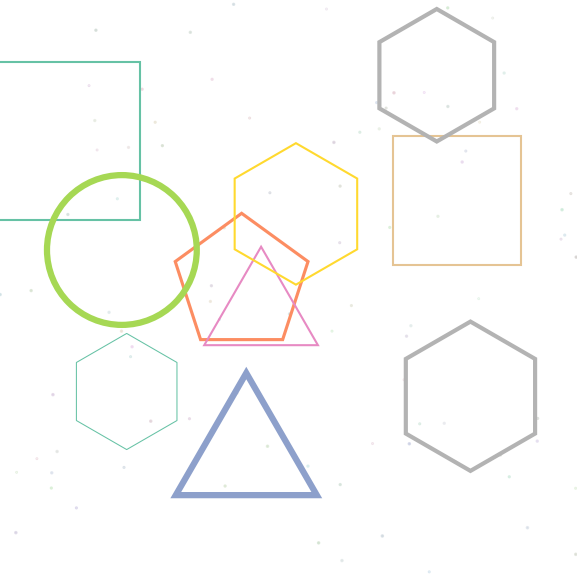[{"shape": "square", "thickness": 1, "radius": 0.68, "center": [0.105, 0.756]}, {"shape": "hexagon", "thickness": 0.5, "radius": 0.5, "center": [0.219, 0.321]}, {"shape": "pentagon", "thickness": 1.5, "radius": 0.6, "center": [0.418, 0.509]}, {"shape": "triangle", "thickness": 3, "radius": 0.7, "center": [0.426, 0.212]}, {"shape": "triangle", "thickness": 1, "radius": 0.57, "center": [0.452, 0.458]}, {"shape": "circle", "thickness": 3, "radius": 0.65, "center": [0.211, 0.566]}, {"shape": "hexagon", "thickness": 1, "radius": 0.61, "center": [0.512, 0.629]}, {"shape": "square", "thickness": 1, "radius": 0.56, "center": [0.791, 0.652]}, {"shape": "hexagon", "thickness": 2, "radius": 0.65, "center": [0.815, 0.313]}, {"shape": "hexagon", "thickness": 2, "radius": 0.57, "center": [0.756, 0.869]}]